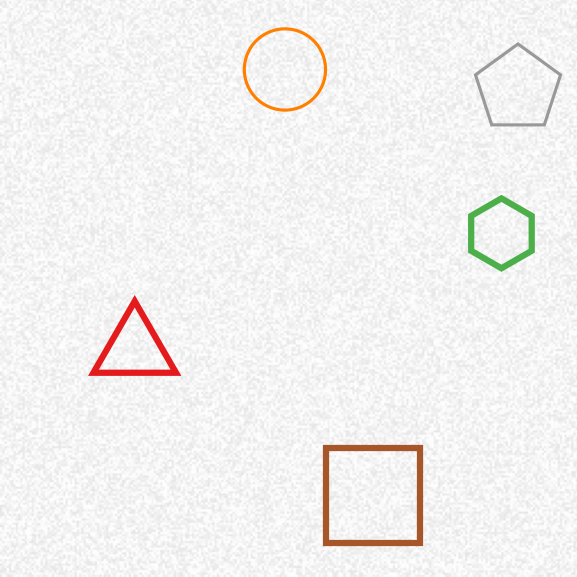[{"shape": "triangle", "thickness": 3, "radius": 0.41, "center": [0.233, 0.395]}, {"shape": "hexagon", "thickness": 3, "radius": 0.3, "center": [0.868, 0.595]}, {"shape": "circle", "thickness": 1.5, "radius": 0.35, "center": [0.493, 0.879]}, {"shape": "square", "thickness": 3, "radius": 0.41, "center": [0.646, 0.141]}, {"shape": "pentagon", "thickness": 1.5, "radius": 0.39, "center": [0.897, 0.846]}]